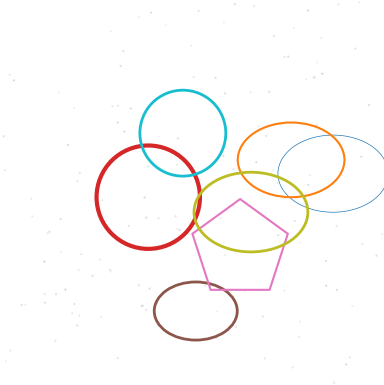[{"shape": "oval", "thickness": 0.5, "radius": 0.72, "center": [0.865, 0.549]}, {"shape": "oval", "thickness": 1.5, "radius": 0.69, "center": [0.756, 0.585]}, {"shape": "circle", "thickness": 3, "radius": 0.67, "center": [0.385, 0.488]}, {"shape": "oval", "thickness": 2, "radius": 0.54, "center": [0.508, 0.192]}, {"shape": "pentagon", "thickness": 1.5, "radius": 0.65, "center": [0.624, 0.353]}, {"shape": "oval", "thickness": 2, "radius": 0.74, "center": [0.652, 0.449]}, {"shape": "circle", "thickness": 2, "radius": 0.56, "center": [0.475, 0.654]}]